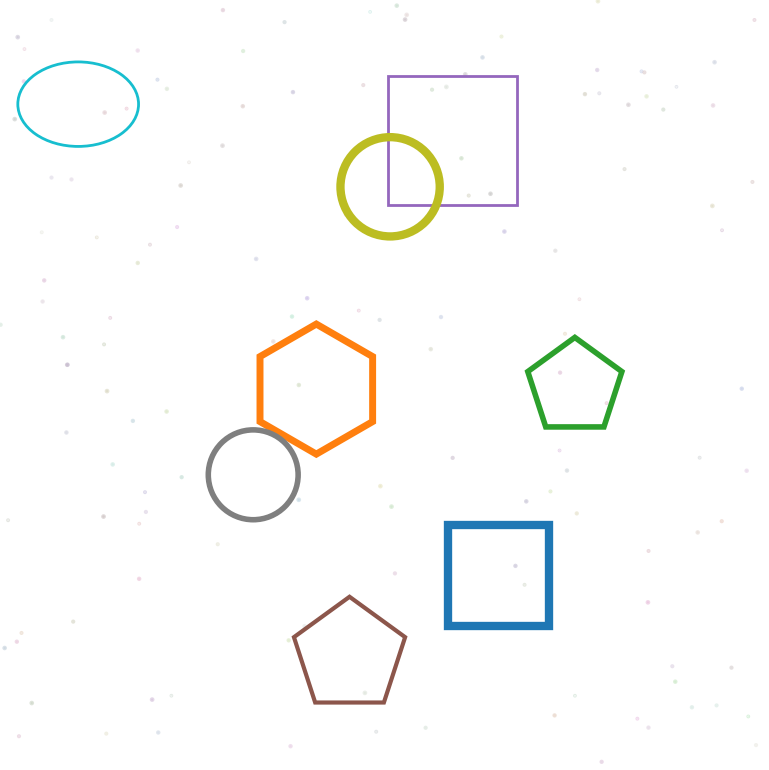[{"shape": "square", "thickness": 3, "radius": 0.33, "center": [0.648, 0.253]}, {"shape": "hexagon", "thickness": 2.5, "radius": 0.42, "center": [0.411, 0.495]}, {"shape": "pentagon", "thickness": 2, "radius": 0.32, "center": [0.747, 0.498]}, {"shape": "square", "thickness": 1, "radius": 0.42, "center": [0.588, 0.817]}, {"shape": "pentagon", "thickness": 1.5, "radius": 0.38, "center": [0.454, 0.149]}, {"shape": "circle", "thickness": 2, "radius": 0.29, "center": [0.329, 0.383]}, {"shape": "circle", "thickness": 3, "radius": 0.32, "center": [0.507, 0.757]}, {"shape": "oval", "thickness": 1, "radius": 0.39, "center": [0.102, 0.865]}]